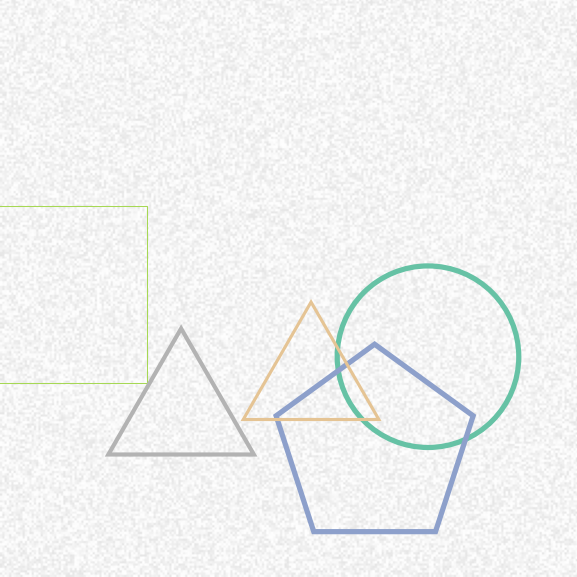[{"shape": "circle", "thickness": 2.5, "radius": 0.79, "center": [0.741, 0.381]}, {"shape": "pentagon", "thickness": 2.5, "radius": 0.9, "center": [0.649, 0.224]}, {"shape": "square", "thickness": 0.5, "radius": 0.76, "center": [0.102, 0.489]}, {"shape": "triangle", "thickness": 1.5, "radius": 0.68, "center": [0.539, 0.341]}, {"shape": "triangle", "thickness": 2, "radius": 0.73, "center": [0.314, 0.285]}]